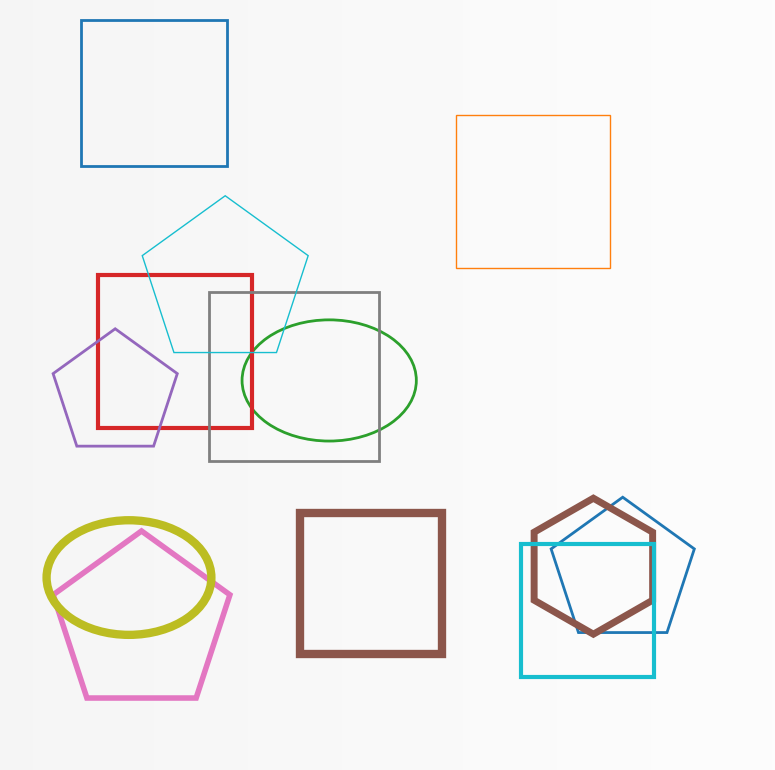[{"shape": "square", "thickness": 1, "radius": 0.47, "center": [0.199, 0.879]}, {"shape": "pentagon", "thickness": 1, "radius": 0.49, "center": [0.804, 0.257]}, {"shape": "square", "thickness": 0.5, "radius": 0.5, "center": [0.687, 0.752]}, {"shape": "oval", "thickness": 1, "radius": 0.56, "center": [0.425, 0.506]}, {"shape": "square", "thickness": 1.5, "radius": 0.5, "center": [0.226, 0.544]}, {"shape": "pentagon", "thickness": 1, "radius": 0.42, "center": [0.149, 0.489]}, {"shape": "hexagon", "thickness": 2.5, "radius": 0.44, "center": [0.766, 0.265]}, {"shape": "square", "thickness": 3, "radius": 0.46, "center": [0.479, 0.242]}, {"shape": "pentagon", "thickness": 2, "radius": 0.6, "center": [0.183, 0.19]}, {"shape": "square", "thickness": 1, "radius": 0.55, "center": [0.379, 0.511]}, {"shape": "oval", "thickness": 3, "radius": 0.53, "center": [0.166, 0.25]}, {"shape": "square", "thickness": 1.5, "radius": 0.43, "center": [0.758, 0.208]}, {"shape": "pentagon", "thickness": 0.5, "radius": 0.56, "center": [0.291, 0.633]}]